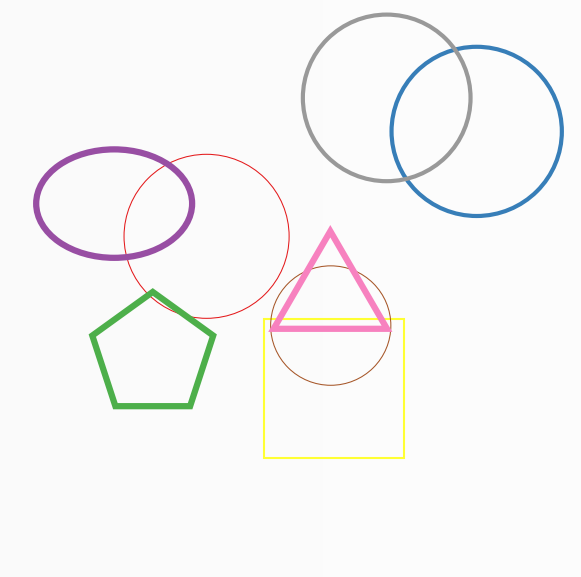[{"shape": "circle", "thickness": 0.5, "radius": 0.71, "center": [0.355, 0.59]}, {"shape": "circle", "thickness": 2, "radius": 0.73, "center": [0.82, 0.772]}, {"shape": "pentagon", "thickness": 3, "radius": 0.55, "center": [0.263, 0.384]}, {"shape": "oval", "thickness": 3, "radius": 0.67, "center": [0.196, 0.647]}, {"shape": "square", "thickness": 1, "radius": 0.6, "center": [0.575, 0.327]}, {"shape": "circle", "thickness": 0.5, "radius": 0.52, "center": [0.569, 0.435]}, {"shape": "triangle", "thickness": 3, "radius": 0.56, "center": [0.568, 0.486]}, {"shape": "circle", "thickness": 2, "radius": 0.72, "center": [0.665, 0.83]}]